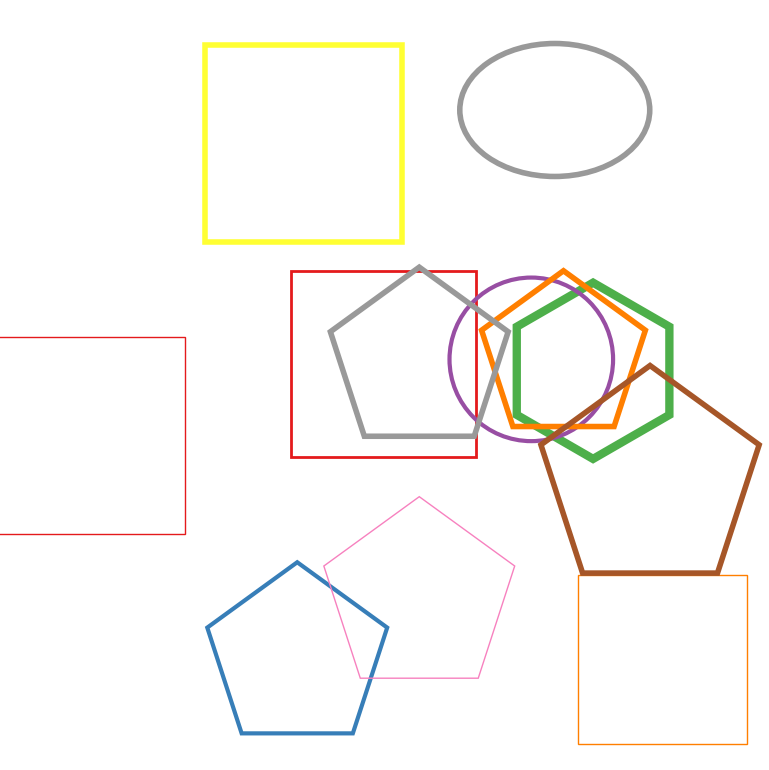[{"shape": "square", "thickness": 0.5, "radius": 0.64, "center": [0.112, 0.435]}, {"shape": "square", "thickness": 1, "radius": 0.6, "center": [0.498, 0.527]}, {"shape": "pentagon", "thickness": 1.5, "radius": 0.61, "center": [0.386, 0.147]}, {"shape": "hexagon", "thickness": 3, "radius": 0.57, "center": [0.77, 0.518]}, {"shape": "circle", "thickness": 1.5, "radius": 0.53, "center": [0.69, 0.533]}, {"shape": "square", "thickness": 0.5, "radius": 0.55, "center": [0.861, 0.144]}, {"shape": "pentagon", "thickness": 2, "radius": 0.56, "center": [0.732, 0.537]}, {"shape": "square", "thickness": 2, "radius": 0.64, "center": [0.394, 0.813]}, {"shape": "pentagon", "thickness": 2, "radius": 0.75, "center": [0.844, 0.376]}, {"shape": "pentagon", "thickness": 0.5, "radius": 0.65, "center": [0.545, 0.225]}, {"shape": "oval", "thickness": 2, "radius": 0.62, "center": [0.72, 0.857]}, {"shape": "pentagon", "thickness": 2, "radius": 0.61, "center": [0.545, 0.532]}]